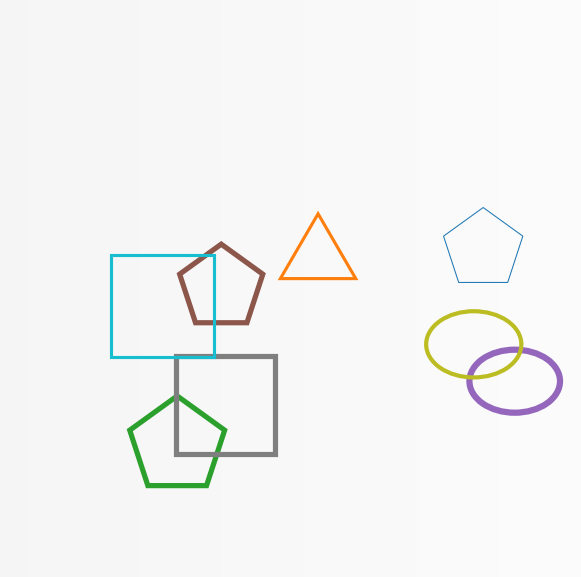[{"shape": "pentagon", "thickness": 0.5, "radius": 0.36, "center": [0.831, 0.568]}, {"shape": "triangle", "thickness": 1.5, "radius": 0.37, "center": [0.547, 0.554]}, {"shape": "pentagon", "thickness": 2.5, "radius": 0.43, "center": [0.305, 0.228]}, {"shape": "oval", "thickness": 3, "radius": 0.39, "center": [0.886, 0.339]}, {"shape": "pentagon", "thickness": 2.5, "radius": 0.38, "center": [0.381, 0.501]}, {"shape": "square", "thickness": 2.5, "radius": 0.42, "center": [0.388, 0.298]}, {"shape": "oval", "thickness": 2, "radius": 0.41, "center": [0.815, 0.403]}, {"shape": "square", "thickness": 1.5, "radius": 0.44, "center": [0.28, 0.47]}]